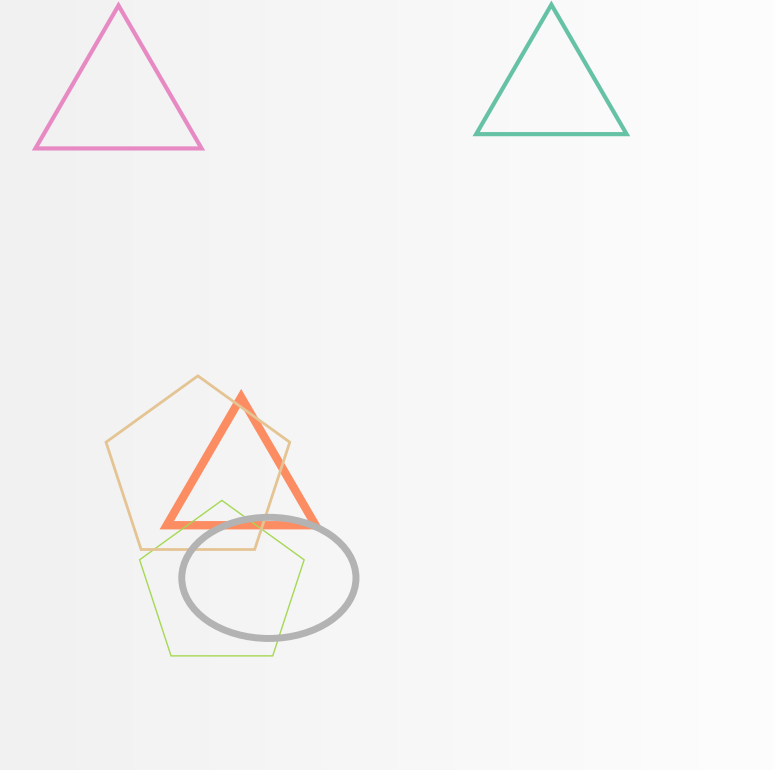[{"shape": "triangle", "thickness": 1.5, "radius": 0.56, "center": [0.711, 0.882]}, {"shape": "triangle", "thickness": 3, "radius": 0.55, "center": [0.311, 0.373]}, {"shape": "triangle", "thickness": 1.5, "radius": 0.62, "center": [0.153, 0.869]}, {"shape": "pentagon", "thickness": 0.5, "radius": 0.56, "center": [0.286, 0.239]}, {"shape": "pentagon", "thickness": 1, "radius": 0.62, "center": [0.255, 0.387]}, {"shape": "oval", "thickness": 2.5, "radius": 0.56, "center": [0.347, 0.249]}]